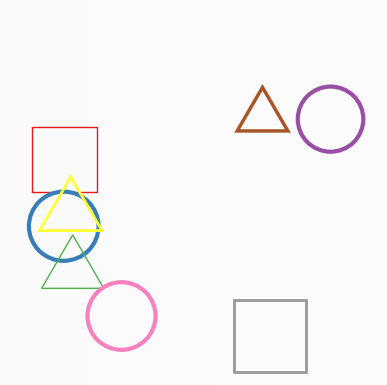[{"shape": "square", "thickness": 1, "radius": 0.42, "center": [0.167, 0.586]}, {"shape": "circle", "thickness": 3, "radius": 0.45, "center": [0.164, 0.412]}, {"shape": "triangle", "thickness": 1, "radius": 0.46, "center": [0.188, 0.297]}, {"shape": "circle", "thickness": 3, "radius": 0.42, "center": [0.853, 0.691]}, {"shape": "triangle", "thickness": 2, "radius": 0.46, "center": [0.183, 0.448]}, {"shape": "triangle", "thickness": 2.5, "radius": 0.38, "center": [0.677, 0.698]}, {"shape": "circle", "thickness": 3, "radius": 0.44, "center": [0.314, 0.179]}, {"shape": "square", "thickness": 2, "radius": 0.47, "center": [0.697, 0.127]}]